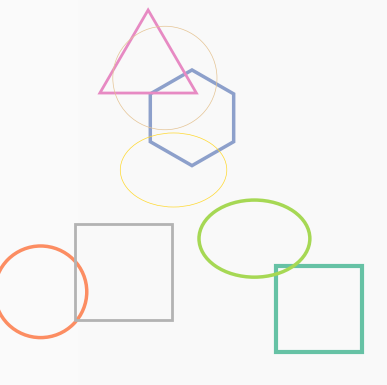[{"shape": "square", "thickness": 3, "radius": 0.55, "center": [0.822, 0.197]}, {"shape": "circle", "thickness": 2.5, "radius": 0.59, "center": [0.105, 0.242]}, {"shape": "hexagon", "thickness": 2.5, "radius": 0.62, "center": [0.495, 0.694]}, {"shape": "triangle", "thickness": 2, "radius": 0.72, "center": [0.382, 0.83]}, {"shape": "oval", "thickness": 2.5, "radius": 0.72, "center": [0.657, 0.38]}, {"shape": "oval", "thickness": 0.5, "radius": 0.69, "center": [0.448, 0.558]}, {"shape": "circle", "thickness": 0.5, "radius": 0.67, "center": [0.426, 0.797]}, {"shape": "square", "thickness": 2, "radius": 0.63, "center": [0.318, 0.293]}]